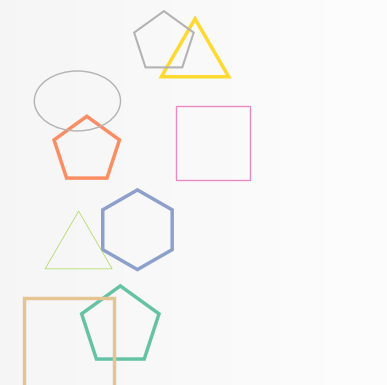[{"shape": "pentagon", "thickness": 2.5, "radius": 0.52, "center": [0.311, 0.152]}, {"shape": "pentagon", "thickness": 2.5, "radius": 0.44, "center": [0.224, 0.609]}, {"shape": "hexagon", "thickness": 2.5, "radius": 0.52, "center": [0.355, 0.403]}, {"shape": "square", "thickness": 1, "radius": 0.48, "center": [0.55, 0.629]}, {"shape": "triangle", "thickness": 0.5, "radius": 0.5, "center": [0.203, 0.352]}, {"shape": "triangle", "thickness": 2.5, "radius": 0.5, "center": [0.503, 0.851]}, {"shape": "square", "thickness": 2.5, "radius": 0.58, "center": [0.179, 0.109]}, {"shape": "pentagon", "thickness": 1.5, "radius": 0.4, "center": [0.423, 0.89]}, {"shape": "oval", "thickness": 1, "radius": 0.56, "center": [0.2, 0.738]}]